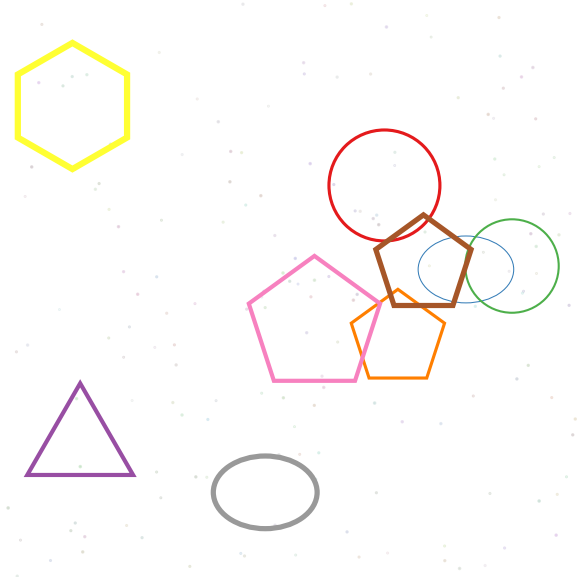[{"shape": "circle", "thickness": 1.5, "radius": 0.48, "center": [0.666, 0.678]}, {"shape": "oval", "thickness": 0.5, "radius": 0.41, "center": [0.807, 0.533]}, {"shape": "circle", "thickness": 1, "radius": 0.4, "center": [0.887, 0.538]}, {"shape": "triangle", "thickness": 2, "radius": 0.53, "center": [0.139, 0.23]}, {"shape": "pentagon", "thickness": 1.5, "radius": 0.42, "center": [0.689, 0.413]}, {"shape": "hexagon", "thickness": 3, "radius": 0.55, "center": [0.125, 0.816]}, {"shape": "pentagon", "thickness": 2.5, "radius": 0.43, "center": [0.733, 0.54]}, {"shape": "pentagon", "thickness": 2, "radius": 0.6, "center": [0.545, 0.436]}, {"shape": "oval", "thickness": 2.5, "radius": 0.45, "center": [0.459, 0.147]}]